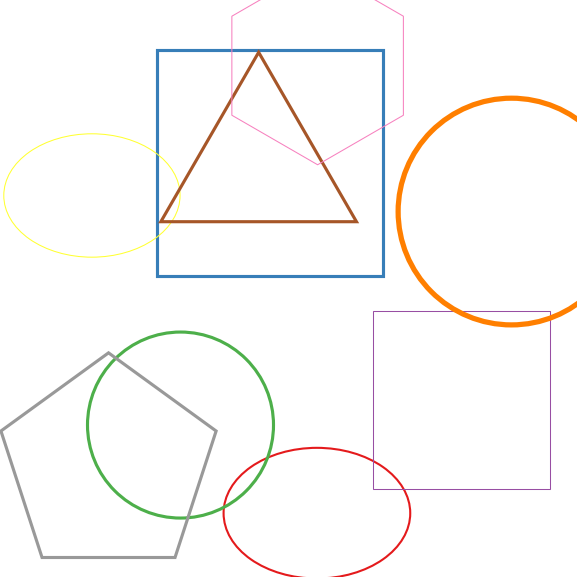[{"shape": "oval", "thickness": 1, "radius": 0.81, "center": [0.549, 0.111]}, {"shape": "square", "thickness": 1.5, "radius": 0.98, "center": [0.467, 0.717]}, {"shape": "circle", "thickness": 1.5, "radius": 0.81, "center": [0.313, 0.263]}, {"shape": "square", "thickness": 0.5, "radius": 0.77, "center": [0.8, 0.307]}, {"shape": "circle", "thickness": 2.5, "radius": 0.98, "center": [0.886, 0.633]}, {"shape": "oval", "thickness": 0.5, "radius": 0.76, "center": [0.159, 0.661]}, {"shape": "triangle", "thickness": 1.5, "radius": 0.98, "center": [0.448, 0.713]}, {"shape": "hexagon", "thickness": 0.5, "radius": 0.86, "center": [0.55, 0.885]}, {"shape": "pentagon", "thickness": 1.5, "radius": 0.98, "center": [0.188, 0.192]}]